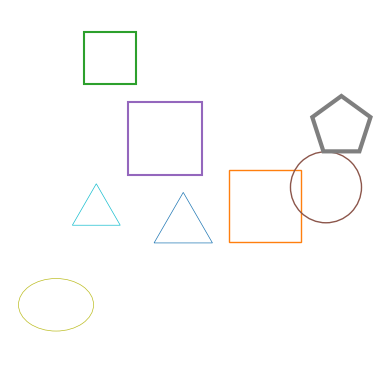[{"shape": "triangle", "thickness": 0.5, "radius": 0.44, "center": [0.476, 0.413]}, {"shape": "square", "thickness": 1, "radius": 0.47, "center": [0.689, 0.465]}, {"shape": "square", "thickness": 1.5, "radius": 0.34, "center": [0.285, 0.85]}, {"shape": "square", "thickness": 1.5, "radius": 0.48, "center": [0.429, 0.641]}, {"shape": "circle", "thickness": 1, "radius": 0.46, "center": [0.847, 0.514]}, {"shape": "pentagon", "thickness": 3, "radius": 0.4, "center": [0.887, 0.671]}, {"shape": "oval", "thickness": 0.5, "radius": 0.49, "center": [0.146, 0.208]}, {"shape": "triangle", "thickness": 0.5, "radius": 0.36, "center": [0.25, 0.451]}]